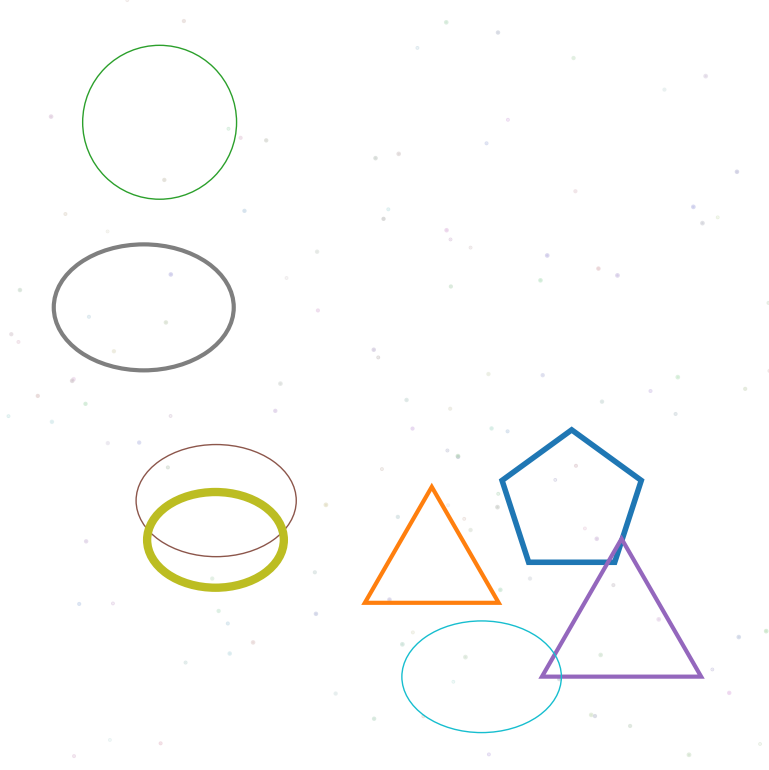[{"shape": "pentagon", "thickness": 2, "radius": 0.48, "center": [0.742, 0.347]}, {"shape": "triangle", "thickness": 1.5, "radius": 0.5, "center": [0.561, 0.267]}, {"shape": "circle", "thickness": 0.5, "radius": 0.5, "center": [0.207, 0.841]}, {"shape": "triangle", "thickness": 1.5, "radius": 0.6, "center": [0.807, 0.181]}, {"shape": "oval", "thickness": 0.5, "radius": 0.52, "center": [0.281, 0.35]}, {"shape": "oval", "thickness": 1.5, "radius": 0.58, "center": [0.187, 0.601]}, {"shape": "oval", "thickness": 3, "radius": 0.44, "center": [0.28, 0.299]}, {"shape": "oval", "thickness": 0.5, "radius": 0.52, "center": [0.625, 0.121]}]